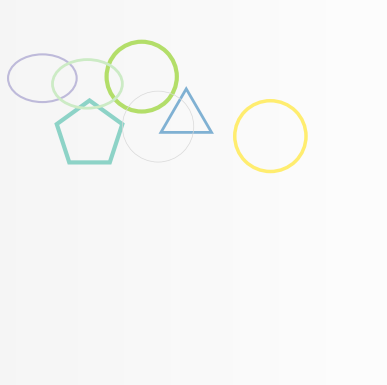[{"shape": "pentagon", "thickness": 3, "radius": 0.44, "center": [0.231, 0.65]}, {"shape": "oval", "thickness": 1.5, "radius": 0.44, "center": [0.109, 0.797]}, {"shape": "triangle", "thickness": 2, "radius": 0.38, "center": [0.481, 0.694]}, {"shape": "circle", "thickness": 3, "radius": 0.45, "center": [0.366, 0.801]}, {"shape": "circle", "thickness": 0.5, "radius": 0.46, "center": [0.408, 0.671]}, {"shape": "oval", "thickness": 2, "radius": 0.45, "center": [0.226, 0.782]}, {"shape": "circle", "thickness": 2.5, "radius": 0.46, "center": [0.698, 0.646]}]